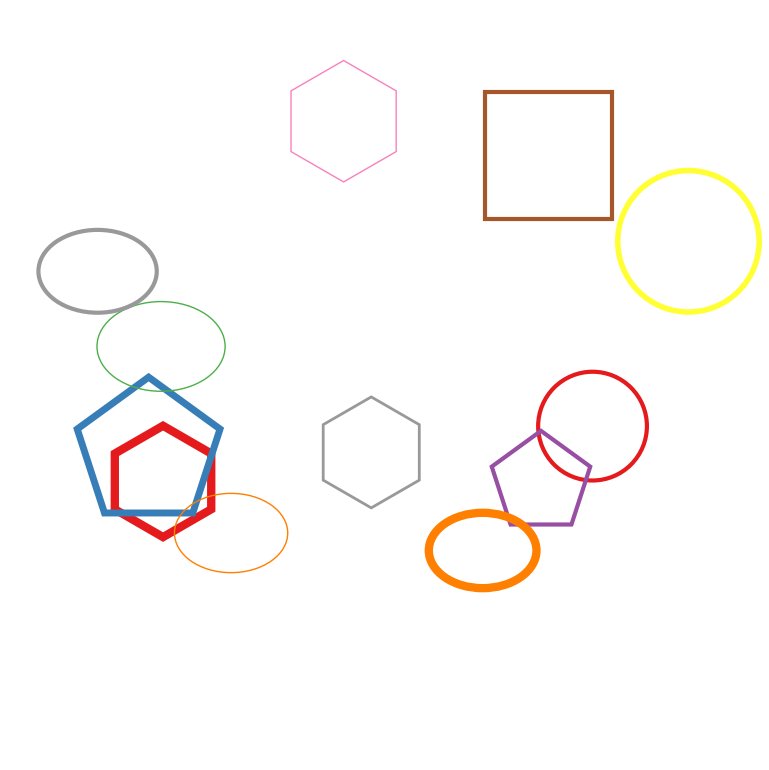[{"shape": "circle", "thickness": 1.5, "radius": 0.35, "center": [0.77, 0.447]}, {"shape": "hexagon", "thickness": 3, "radius": 0.36, "center": [0.212, 0.375]}, {"shape": "pentagon", "thickness": 2.5, "radius": 0.49, "center": [0.193, 0.413]}, {"shape": "oval", "thickness": 0.5, "radius": 0.42, "center": [0.209, 0.55]}, {"shape": "pentagon", "thickness": 1.5, "radius": 0.34, "center": [0.703, 0.373]}, {"shape": "oval", "thickness": 0.5, "radius": 0.37, "center": [0.3, 0.308]}, {"shape": "oval", "thickness": 3, "radius": 0.35, "center": [0.627, 0.285]}, {"shape": "circle", "thickness": 2, "radius": 0.46, "center": [0.894, 0.687]}, {"shape": "square", "thickness": 1.5, "radius": 0.41, "center": [0.712, 0.798]}, {"shape": "hexagon", "thickness": 0.5, "radius": 0.39, "center": [0.446, 0.843]}, {"shape": "oval", "thickness": 1.5, "radius": 0.38, "center": [0.127, 0.648]}, {"shape": "hexagon", "thickness": 1, "radius": 0.36, "center": [0.482, 0.412]}]